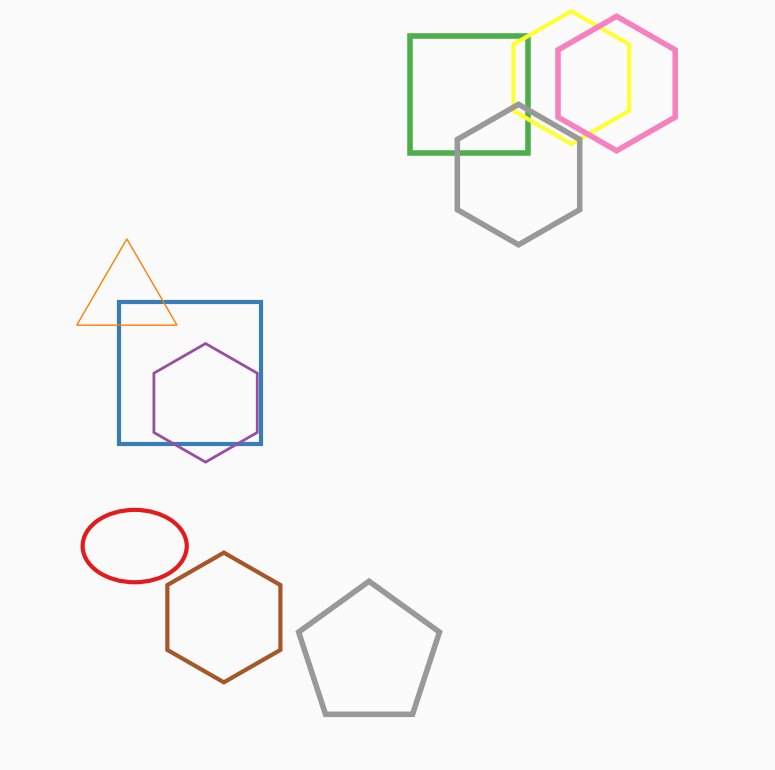[{"shape": "oval", "thickness": 1.5, "radius": 0.34, "center": [0.174, 0.291]}, {"shape": "square", "thickness": 1.5, "radius": 0.46, "center": [0.245, 0.515]}, {"shape": "square", "thickness": 2, "radius": 0.38, "center": [0.605, 0.877]}, {"shape": "hexagon", "thickness": 1, "radius": 0.38, "center": [0.265, 0.477]}, {"shape": "triangle", "thickness": 0.5, "radius": 0.37, "center": [0.164, 0.615]}, {"shape": "hexagon", "thickness": 1.5, "radius": 0.43, "center": [0.737, 0.899]}, {"shape": "hexagon", "thickness": 1.5, "radius": 0.42, "center": [0.289, 0.198]}, {"shape": "hexagon", "thickness": 2, "radius": 0.44, "center": [0.796, 0.892]}, {"shape": "pentagon", "thickness": 2, "radius": 0.48, "center": [0.476, 0.15]}, {"shape": "hexagon", "thickness": 2, "radius": 0.46, "center": [0.669, 0.773]}]